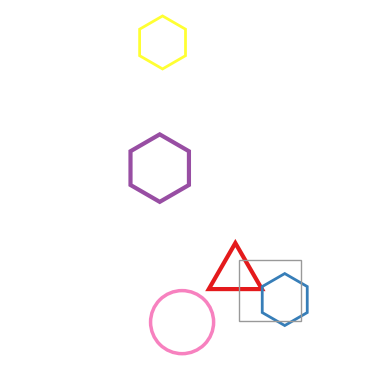[{"shape": "triangle", "thickness": 3, "radius": 0.4, "center": [0.611, 0.289]}, {"shape": "hexagon", "thickness": 2, "radius": 0.34, "center": [0.74, 0.222]}, {"shape": "hexagon", "thickness": 3, "radius": 0.44, "center": [0.415, 0.563]}, {"shape": "hexagon", "thickness": 2, "radius": 0.34, "center": [0.422, 0.89]}, {"shape": "circle", "thickness": 2.5, "radius": 0.41, "center": [0.473, 0.163]}, {"shape": "square", "thickness": 1, "radius": 0.4, "center": [0.701, 0.245]}]